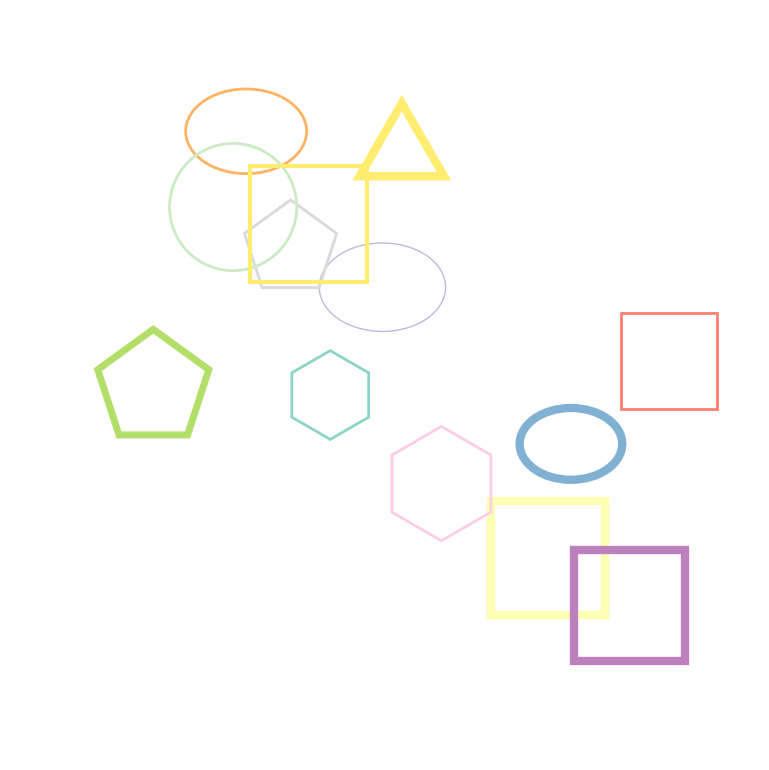[{"shape": "hexagon", "thickness": 1, "radius": 0.29, "center": [0.429, 0.487]}, {"shape": "square", "thickness": 3, "radius": 0.37, "center": [0.712, 0.276]}, {"shape": "oval", "thickness": 0.5, "radius": 0.41, "center": [0.497, 0.627]}, {"shape": "square", "thickness": 1, "radius": 0.31, "center": [0.869, 0.532]}, {"shape": "oval", "thickness": 3, "radius": 0.33, "center": [0.741, 0.424]}, {"shape": "oval", "thickness": 1, "radius": 0.39, "center": [0.32, 0.829]}, {"shape": "pentagon", "thickness": 2.5, "radius": 0.38, "center": [0.199, 0.496]}, {"shape": "hexagon", "thickness": 1, "radius": 0.37, "center": [0.573, 0.372]}, {"shape": "pentagon", "thickness": 1, "radius": 0.31, "center": [0.377, 0.677]}, {"shape": "square", "thickness": 3, "radius": 0.36, "center": [0.817, 0.214]}, {"shape": "circle", "thickness": 1, "radius": 0.41, "center": [0.303, 0.731]}, {"shape": "square", "thickness": 1.5, "radius": 0.38, "center": [0.401, 0.709]}, {"shape": "triangle", "thickness": 3, "radius": 0.32, "center": [0.522, 0.803]}]